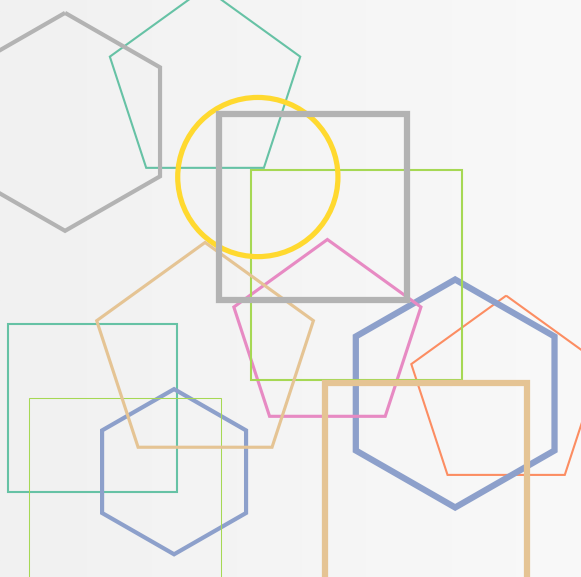[{"shape": "pentagon", "thickness": 1, "radius": 0.86, "center": [0.353, 0.848]}, {"shape": "square", "thickness": 1, "radius": 0.73, "center": [0.159, 0.292]}, {"shape": "pentagon", "thickness": 1, "radius": 0.86, "center": [0.871, 0.316]}, {"shape": "hexagon", "thickness": 3, "radius": 0.99, "center": [0.783, 0.318]}, {"shape": "hexagon", "thickness": 2, "radius": 0.72, "center": [0.299, 0.182]}, {"shape": "pentagon", "thickness": 1.5, "radius": 0.85, "center": [0.563, 0.415]}, {"shape": "square", "thickness": 0.5, "radius": 0.82, "center": [0.215, 0.146]}, {"shape": "square", "thickness": 1, "radius": 0.91, "center": [0.613, 0.523]}, {"shape": "circle", "thickness": 2.5, "radius": 0.69, "center": [0.444, 0.693]}, {"shape": "square", "thickness": 3, "radius": 0.87, "center": [0.733, 0.162]}, {"shape": "pentagon", "thickness": 1.5, "radius": 0.98, "center": [0.353, 0.383]}, {"shape": "hexagon", "thickness": 2, "radius": 0.94, "center": [0.112, 0.788]}, {"shape": "square", "thickness": 3, "radius": 0.81, "center": [0.538, 0.641]}]